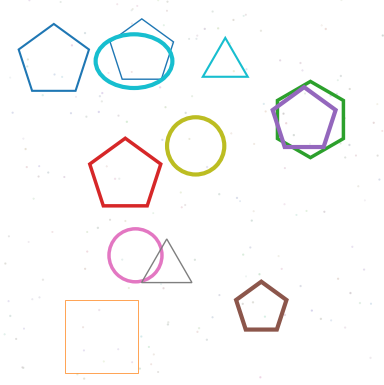[{"shape": "pentagon", "thickness": 1.5, "radius": 0.48, "center": [0.14, 0.842]}, {"shape": "pentagon", "thickness": 1, "radius": 0.43, "center": [0.368, 0.864]}, {"shape": "square", "thickness": 0.5, "radius": 0.47, "center": [0.265, 0.127]}, {"shape": "hexagon", "thickness": 2.5, "radius": 0.49, "center": [0.806, 0.69]}, {"shape": "pentagon", "thickness": 2.5, "radius": 0.49, "center": [0.325, 0.544]}, {"shape": "pentagon", "thickness": 3, "radius": 0.43, "center": [0.79, 0.688]}, {"shape": "pentagon", "thickness": 3, "radius": 0.34, "center": [0.679, 0.2]}, {"shape": "circle", "thickness": 2.5, "radius": 0.34, "center": [0.352, 0.337]}, {"shape": "triangle", "thickness": 1, "radius": 0.38, "center": [0.433, 0.304]}, {"shape": "circle", "thickness": 3, "radius": 0.37, "center": [0.508, 0.621]}, {"shape": "oval", "thickness": 3, "radius": 0.5, "center": [0.348, 0.841]}, {"shape": "triangle", "thickness": 1.5, "radius": 0.34, "center": [0.585, 0.834]}]